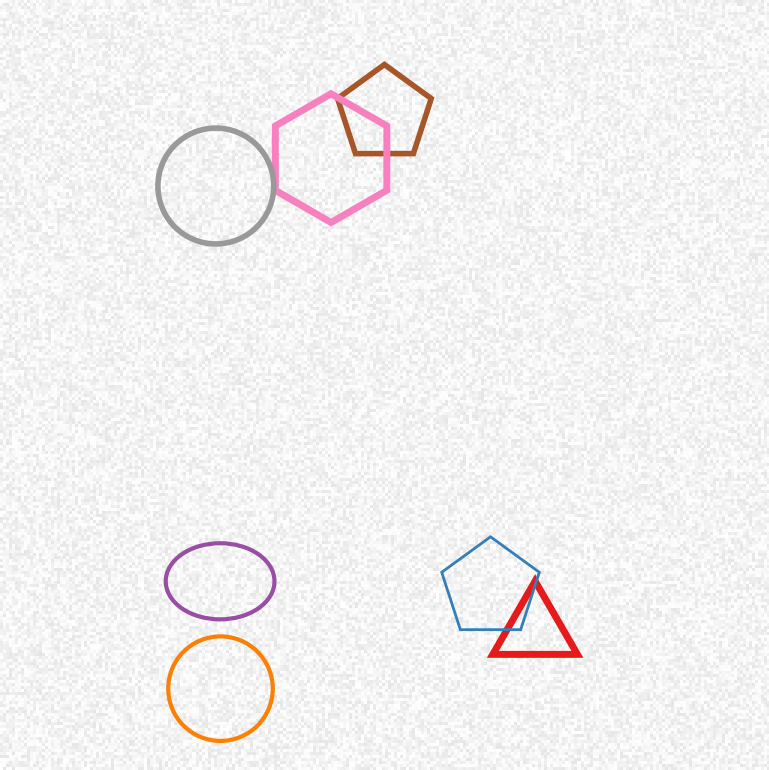[{"shape": "triangle", "thickness": 2.5, "radius": 0.32, "center": [0.695, 0.182]}, {"shape": "pentagon", "thickness": 1, "radius": 0.33, "center": [0.637, 0.236]}, {"shape": "oval", "thickness": 1.5, "radius": 0.35, "center": [0.286, 0.245]}, {"shape": "circle", "thickness": 1.5, "radius": 0.34, "center": [0.286, 0.106]}, {"shape": "pentagon", "thickness": 2, "radius": 0.32, "center": [0.499, 0.852]}, {"shape": "hexagon", "thickness": 2.5, "radius": 0.42, "center": [0.43, 0.795]}, {"shape": "circle", "thickness": 2, "radius": 0.38, "center": [0.28, 0.758]}]